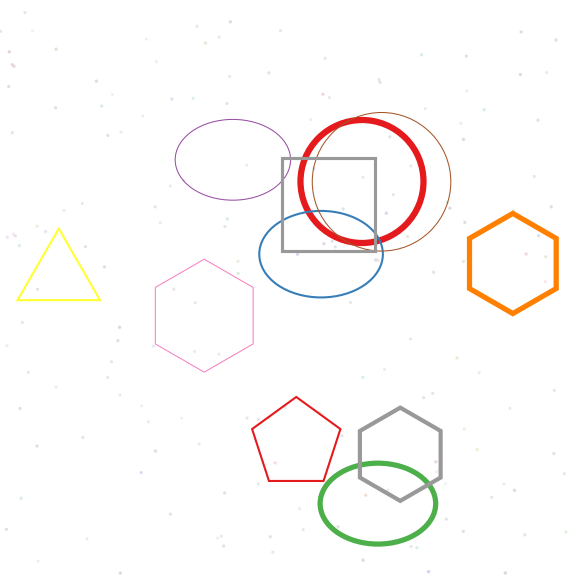[{"shape": "circle", "thickness": 3, "radius": 0.53, "center": [0.627, 0.685]}, {"shape": "pentagon", "thickness": 1, "radius": 0.4, "center": [0.513, 0.231]}, {"shape": "oval", "thickness": 1, "radius": 0.54, "center": [0.556, 0.559]}, {"shape": "oval", "thickness": 2.5, "radius": 0.5, "center": [0.654, 0.127]}, {"shape": "oval", "thickness": 0.5, "radius": 0.5, "center": [0.403, 0.722]}, {"shape": "hexagon", "thickness": 2.5, "radius": 0.43, "center": [0.888, 0.543]}, {"shape": "triangle", "thickness": 1, "radius": 0.41, "center": [0.102, 0.521]}, {"shape": "circle", "thickness": 0.5, "radius": 0.6, "center": [0.661, 0.684]}, {"shape": "hexagon", "thickness": 0.5, "radius": 0.49, "center": [0.354, 0.453]}, {"shape": "square", "thickness": 1.5, "radius": 0.4, "center": [0.569, 0.645]}, {"shape": "hexagon", "thickness": 2, "radius": 0.4, "center": [0.693, 0.213]}]